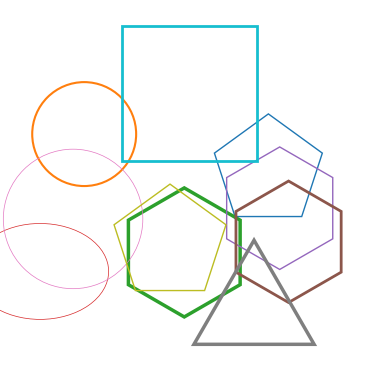[{"shape": "pentagon", "thickness": 1, "radius": 0.74, "center": [0.697, 0.557]}, {"shape": "circle", "thickness": 1.5, "radius": 0.67, "center": [0.219, 0.652]}, {"shape": "hexagon", "thickness": 2.5, "radius": 0.84, "center": [0.479, 0.344]}, {"shape": "oval", "thickness": 0.5, "radius": 0.89, "center": [0.104, 0.295]}, {"shape": "hexagon", "thickness": 1, "radius": 0.8, "center": [0.727, 0.459]}, {"shape": "hexagon", "thickness": 2, "radius": 0.79, "center": [0.75, 0.372]}, {"shape": "circle", "thickness": 0.5, "radius": 0.91, "center": [0.19, 0.431]}, {"shape": "triangle", "thickness": 2.5, "radius": 0.9, "center": [0.66, 0.196]}, {"shape": "pentagon", "thickness": 1, "radius": 0.76, "center": [0.442, 0.369]}, {"shape": "square", "thickness": 2, "radius": 0.88, "center": [0.492, 0.758]}]